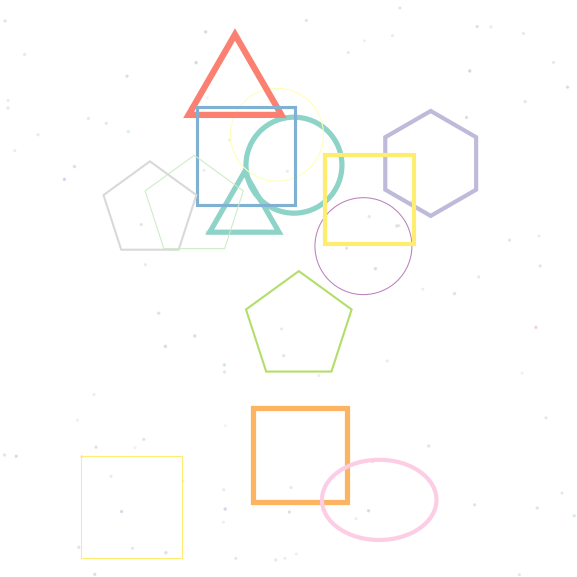[{"shape": "triangle", "thickness": 2.5, "radius": 0.35, "center": [0.423, 0.632]}, {"shape": "circle", "thickness": 2.5, "radius": 0.42, "center": [0.509, 0.713]}, {"shape": "circle", "thickness": 0.5, "radius": 0.4, "center": [0.48, 0.766]}, {"shape": "hexagon", "thickness": 2, "radius": 0.45, "center": [0.746, 0.716]}, {"shape": "triangle", "thickness": 3, "radius": 0.46, "center": [0.407, 0.847]}, {"shape": "square", "thickness": 1.5, "radius": 0.42, "center": [0.426, 0.729]}, {"shape": "square", "thickness": 2.5, "radius": 0.4, "center": [0.519, 0.211]}, {"shape": "pentagon", "thickness": 1, "radius": 0.48, "center": [0.517, 0.434]}, {"shape": "oval", "thickness": 2, "radius": 0.5, "center": [0.657, 0.134]}, {"shape": "pentagon", "thickness": 1, "radius": 0.42, "center": [0.26, 0.635]}, {"shape": "circle", "thickness": 0.5, "radius": 0.42, "center": [0.629, 0.573]}, {"shape": "pentagon", "thickness": 0.5, "radius": 0.45, "center": [0.336, 0.641]}, {"shape": "square", "thickness": 0.5, "radius": 0.44, "center": [0.228, 0.121]}, {"shape": "square", "thickness": 2, "radius": 0.39, "center": [0.64, 0.654]}]